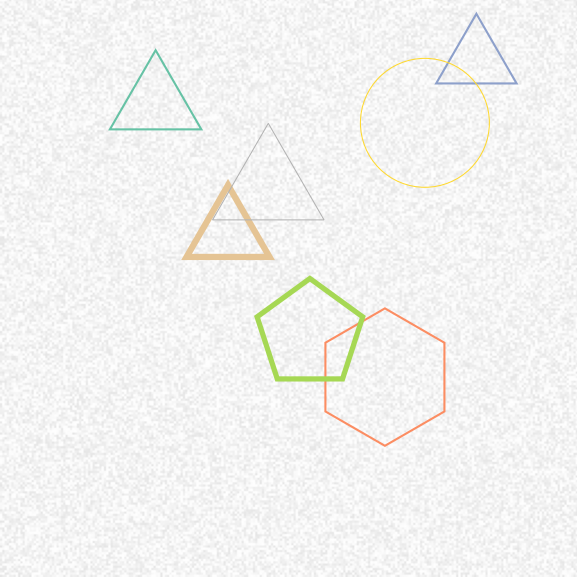[{"shape": "triangle", "thickness": 1, "radius": 0.46, "center": [0.269, 0.821]}, {"shape": "hexagon", "thickness": 1, "radius": 0.59, "center": [0.667, 0.346]}, {"shape": "triangle", "thickness": 1, "radius": 0.4, "center": [0.825, 0.895]}, {"shape": "pentagon", "thickness": 2.5, "radius": 0.48, "center": [0.537, 0.421]}, {"shape": "circle", "thickness": 0.5, "radius": 0.56, "center": [0.736, 0.786]}, {"shape": "triangle", "thickness": 3, "radius": 0.41, "center": [0.395, 0.596]}, {"shape": "triangle", "thickness": 0.5, "radius": 0.56, "center": [0.465, 0.674]}]